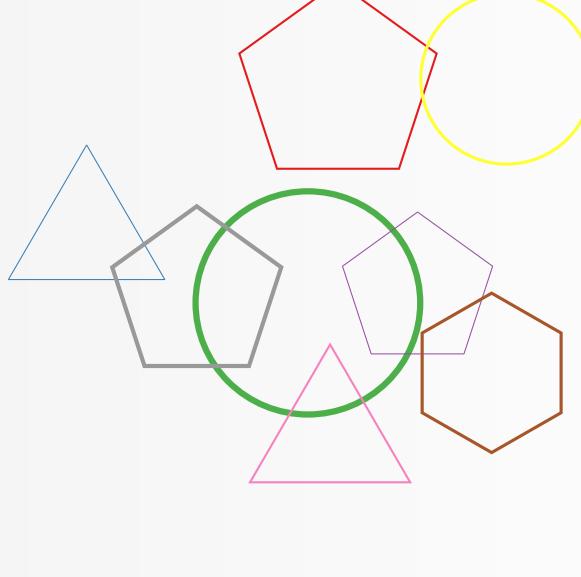[{"shape": "pentagon", "thickness": 1, "radius": 0.89, "center": [0.582, 0.851]}, {"shape": "triangle", "thickness": 0.5, "radius": 0.78, "center": [0.149, 0.593]}, {"shape": "circle", "thickness": 3, "radius": 0.97, "center": [0.53, 0.475]}, {"shape": "pentagon", "thickness": 0.5, "radius": 0.68, "center": [0.718, 0.496]}, {"shape": "circle", "thickness": 1.5, "radius": 0.74, "center": [0.872, 0.863]}, {"shape": "hexagon", "thickness": 1.5, "radius": 0.69, "center": [0.846, 0.353]}, {"shape": "triangle", "thickness": 1, "radius": 0.8, "center": [0.568, 0.244]}, {"shape": "pentagon", "thickness": 2, "radius": 0.76, "center": [0.338, 0.489]}]